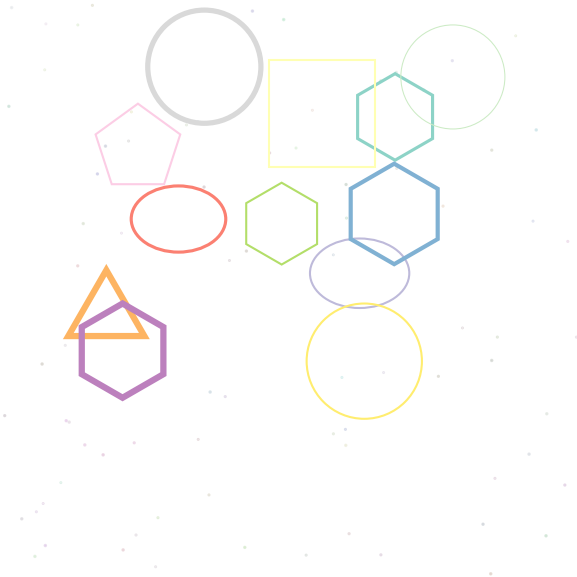[{"shape": "hexagon", "thickness": 1.5, "radius": 0.37, "center": [0.684, 0.797]}, {"shape": "square", "thickness": 1, "radius": 0.46, "center": [0.558, 0.803]}, {"shape": "oval", "thickness": 1, "radius": 0.43, "center": [0.623, 0.526]}, {"shape": "oval", "thickness": 1.5, "radius": 0.41, "center": [0.309, 0.62]}, {"shape": "hexagon", "thickness": 2, "radius": 0.43, "center": [0.683, 0.629]}, {"shape": "triangle", "thickness": 3, "radius": 0.38, "center": [0.184, 0.455]}, {"shape": "hexagon", "thickness": 1, "radius": 0.35, "center": [0.488, 0.612]}, {"shape": "pentagon", "thickness": 1, "radius": 0.39, "center": [0.239, 0.743]}, {"shape": "circle", "thickness": 2.5, "radius": 0.49, "center": [0.354, 0.884]}, {"shape": "hexagon", "thickness": 3, "radius": 0.41, "center": [0.212, 0.392]}, {"shape": "circle", "thickness": 0.5, "radius": 0.45, "center": [0.784, 0.866]}, {"shape": "circle", "thickness": 1, "radius": 0.5, "center": [0.631, 0.374]}]